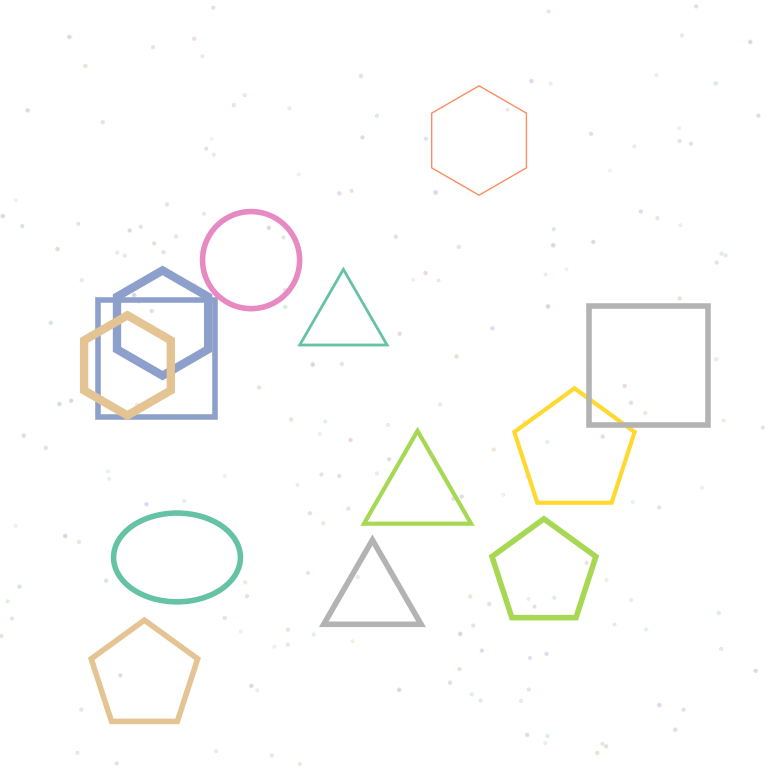[{"shape": "triangle", "thickness": 1, "radius": 0.33, "center": [0.446, 0.585]}, {"shape": "oval", "thickness": 2, "radius": 0.41, "center": [0.23, 0.276]}, {"shape": "hexagon", "thickness": 0.5, "radius": 0.36, "center": [0.622, 0.818]}, {"shape": "hexagon", "thickness": 3, "radius": 0.34, "center": [0.211, 0.58]}, {"shape": "square", "thickness": 2, "radius": 0.38, "center": [0.203, 0.534]}, {"shape": "circle", "thickness": 2, "radius": 0.32, "center": [0.326, 0.662]}, {"shape": "pentagon", "thickness": 2, "radius": 0.35, "center": [0.706, 0.255]}, {"shape": "triangle", "thickness": 1.5, "radius": 0.4, "center": [0.542, 0.36]}, {"shape": "pentagon", "thickness": 1.5, "radius": 0.41, "center": [0.746, 0.414]}, {"shape": "pentagon", "thickness": 2, "radius": 0.36, "center": [0.188, 0.122]}, {"shape": "hexagon", "thickness": 3, "radius": 0.32, "center": [0.166, 0.525]}, {"shape": "triangle", "thickness": 2, "radius": 0.36, "center": [0.484, 0.226]}, {"shape": "square", "thickness": 2, "radius": 0.39, "center": [0.842, 0.526]}]